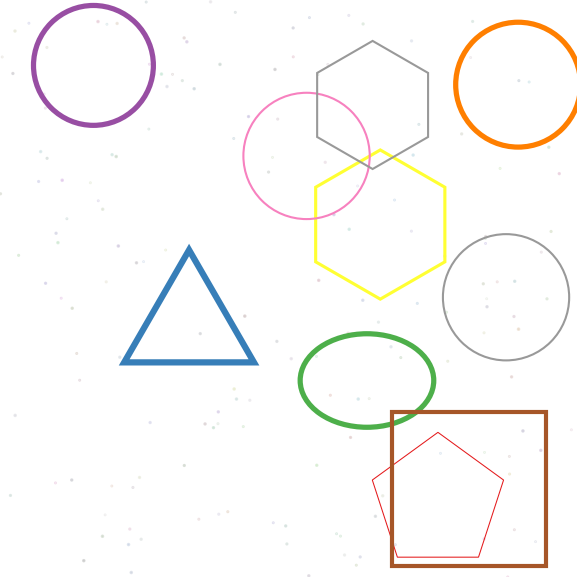[{"shape": "pentagon", "thickness": 0.5, "radius": 0.6, "center": [0.758, 0.131]}, {"shape": "triangle", "thickness": 3, "radius": 0.65, "center": [0.327, 0.437]}, {"shape": "oval", "thickness": 2.5, "radius": 0.58, "center": [0.635, 0.34]}, {"shape": "circle", "thickness": 2.5, "radius": 0.52, "center": [0.162, 0.886]}, {"shape": "circle", "thickness": 2.5, "radius": 0.54, "center": [0.897, 0.853]}, {"shape": "hexagon", "thickness": 1.5, "radius": 0.65, "center": [0.658, 0.61]}, {"shape": "square", "thickness": 2, "radius": 0.67, "center": [0.812, 0.152]}, {"shape": "circle", "thickness": 1, "radius": 0.55, "center": [0.531, 0.729]}, {"shape": "hexagon", "thickness": 1, "radius": 0.55, "center": [0.645, 0.817]}, {"shape": "circle", "thickness": 1, "radius": 0.55, "center": [0.876, 0.484]}]